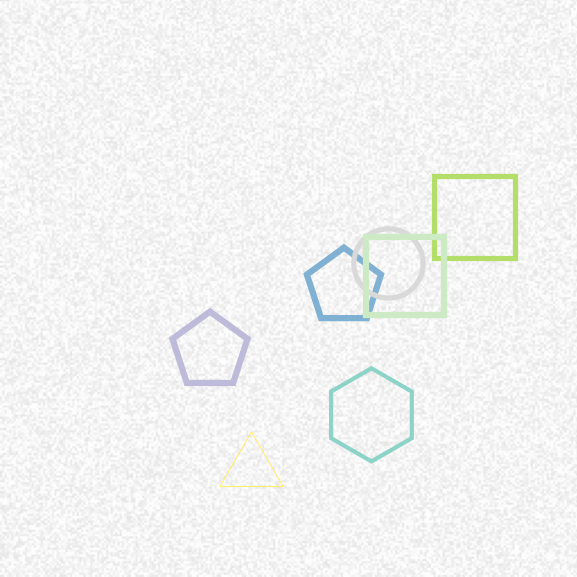[{"shape": "hexagon", "thickness": 2, "radius": 0.4, "center": [0.643, 0.281]}, {"shape": "pentagon", "thickness": 3, "radius": 0.34, "center": [0.364, 0.391]}, {"shape": "pentagon", "thickness": 3, "radius": 0.34, "center": [0.596, 0.503]}, {"shape": "square", "thickness": 2.5, "radius": 0.35, "center": [0.821, 0.624]}, {"shape": "circle", "thickness": 2.5, "radius": 0.3, "center": [0.673, 0.543]}, {"shape": "square", "thickness": 3, "radius": 0.34, "center": [0.702, 0.521]}, {"shape": "triangle", "thickness": 0.5, "radius": 0.32, "center": [0.435, 0.188]}]